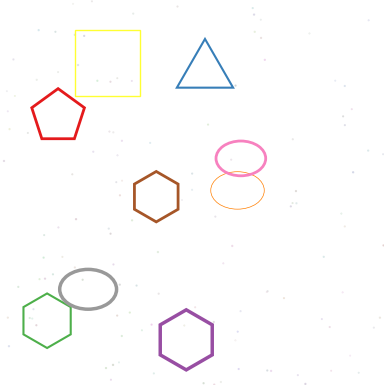[{"shape": "pentagon", "thickness": 2, "radius": 0.36, "center": [0.151, 0.698]}, {"shape": "triangle", "thickness": 1.5, "radius": 0.42, "center": [0.532, 0.814]}, {"shape": "hexagon", "thickness": 1.5, "radius": 0.35, "center": [0.122, 0.167]}, {"shape": "hexagon", "thickness": 2.5, "radius": 0.39, "center": [0.484, 0.117]}, {"shape": "oval", "thickness": 0.5, "radius": 0.35, "center": [0.617, 0.505]}, {"shape": "square", "thickness": 1, "radius": 0.43, "center": [0.28, 0.837]}, {"shape": "hexagon", "thickness": 2, "radius": 0.33, "center": [0.406, 0.489]}, {"shape": "oval", "thickness": 2, "radius": 0.32, "center": [0.626, 0.589]}, {"shape": "oval", "thickness": 2.5, "radius": 0.37, "center": [0.229, 0.249]}]